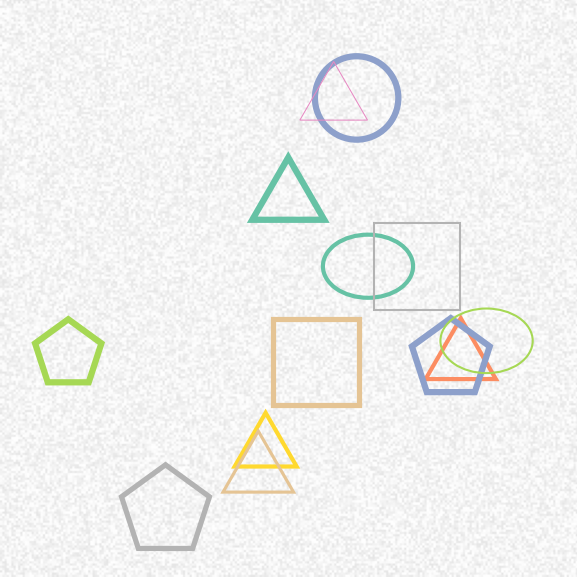[{"shape": "triangle", "thickness": 3, "radius": 0.36, "center": [0.499, 0.655]}, {"shape": "oval", "thickness": 2, "radius": 0.39, "center": [0.637, 0.538]}, {"shape": "triangle", "thickness": 2, "radius": 0.35, "center": [0.798, 0.378]}, {"shape": "pentagon", "thickness": 3, "radius": 0.35, "center": [0.781, 0.377]}, {"shape": "circle", "thickness": 3, "radius": 0.36, "center": [0.618, 0.83]}, {"shape": "triangle", "thickness": 0.5, "radius": 0.34, "center": [0.578, 0.825]}, {"shape": "pentagon", "thickness": 3, "radius": 0.3, "center": [0.118, 0.386]}, {"shape": "oval", "thickness": 1, "radius": 0.4, "center": [0.843, 0.409]}, {"shape": "triangle", "thickness": 2, "radius": 0.31, "center": [0.46, 0.222]}, {"shape": "triangle", "thickness": 1.5, "radius": 0.35, "center": [0.447, 0.182]}, {"shape": "square", "thickness": 2.5, "radius": 0.37, "center": [0.548, 0.372]}, {"shape": "pentagon", "thickness": 2.5, "radius": 0.4, "center": [0.287, 0.114]}, {"shape": "square", "thickness": 1, "radius": 0.37, "center": [0.722, 0.538]}]